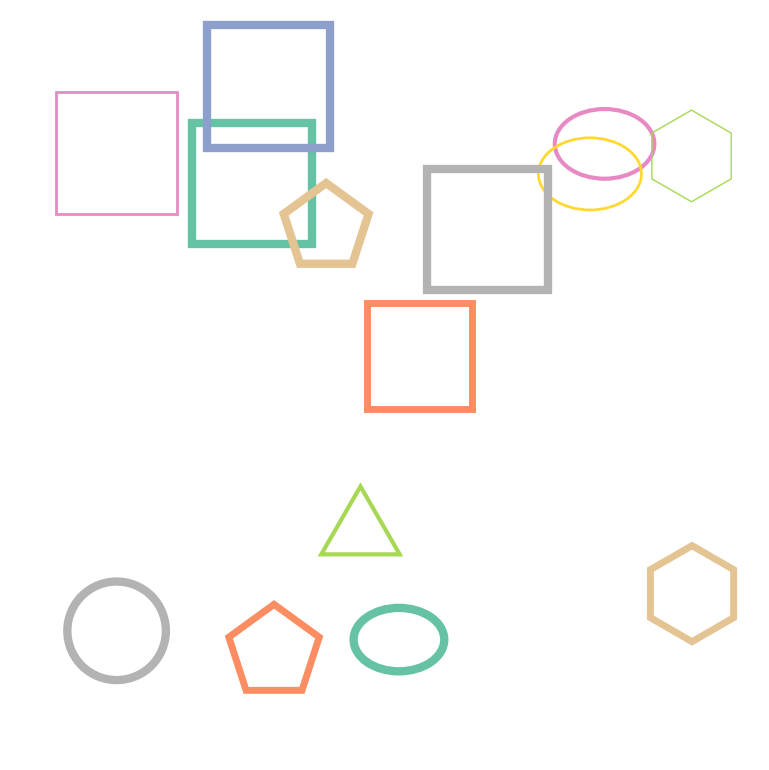[{"shape": "square", "thickness": 3, "radius": 0.39, "center": [0.327, 0.762]}, {"shape": "oval", "thickness": 3, "radius": 0.29, "center": [0.518, 0.169]}, {"shape": "pentagon", "thickness": 2.5, "radius": 0.31, "center": [0.356, 0.153]}, {"shape": "square", "thickness": 2.5, "radius": 0.34, "center": [0.545, 0.538]}, {"shape": "square", "thickness": 3, "radius": 0.4, "center": [0.349, 0.888]}, {"shape": "oval", "thickness": 1.5, "radius": 0.32, "center": [0.785, 0.813]}, {"shape": "square", "thickness": 1, "radius": 0.39, "center": [0.152, 0.801]}, {"shape": "hexagon", "thickness": 0.5, "radius": 0.3, "center": [0.898, 0.797]}, {"shape": "triangle", "thickness": 1.5, "radius": 0.29, "center": [0.468, 0.309]}, {"shape": "oval", "thickness": 1, "radius": 0.33, "center": [0.766, 0.774]}, {"shape": "pentagon", "thickness": 3, "radius": 0.29, "center": [0.424, 0.704]}, {"shape": "hexagon", "thickness": 2.5, "radius": 0.31, "center": [0.899, 0.229]}, {"shape": "square", "thickness": 3, "radius": 0.39, "center": [0.633, 0.702]}, {"shape": "circle", "thickness": 3, "radius": 0.32, "center": [0.151, 0.181]}]